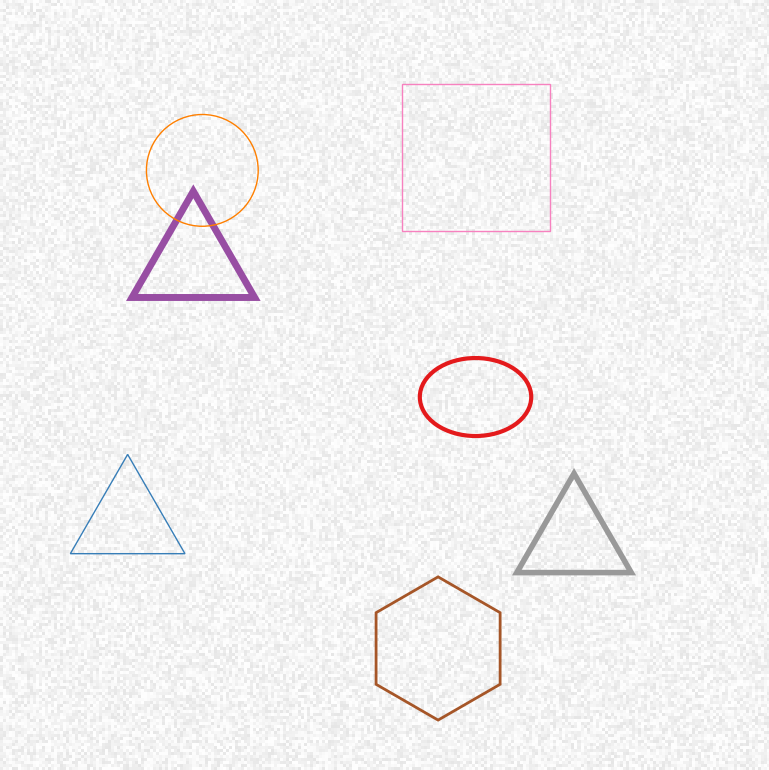[{"shape": "oval", "thickness": 1.5, "radius": 0.36, "center": [0.618, 0.484]}, {"shape": "triangle", "thickness": 0.5, "radius": 0.43, "center": [0.166, 0.324]}, {"shape": "triangle", "thickness": 2.5, "radius": 0.46, "center": [0.251, 0.66]}, {"shape": "circle", "thickness": 0.5, "radius": 0.36, "center": [0.263, 0.779]}, {"shape": "hexagon", "thickness": 1, "radius": 0.47, "center": [0.569, 0.158]}, {"shape": "square", "thickness": 0.5, "radius": 0.48, "center": [0.618, 0.796]}, {"shape": "triangle", "thickness": 2, "radius": 0.43, "center": [0.746, 0.299]}]